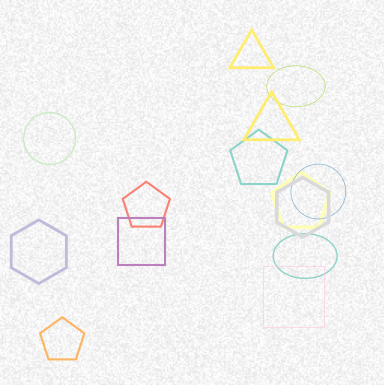[{"shape": "pentagon", "thickness": 1.5, "radius": 0.39, "center": [0.672, 0.585]}, {"shape": "oval", "thickness": 1, "radius": 0.41, "center": [0.793, 0.335]}, {"shape": "pentagon", "thickness": 2.5, "radius": 0.4, "center": [0.782, 0.474]}, {"shape": "hexagon", "thickness": 2, "radius": 0.41, "center": [0.101, 0.346]}, {"shape": "pentagon", "thickness": 1.5, "radius": 0.32, "center": [0.38, 0.464]}, {"shape": "circle", "thickness": 0.5, "radius": 0.36, "center": [0.827, 0.502]}, {"shape": "pentagon", "thickness": 1.5, "radius": 0.3, "center": [0.162, 0.115]}, {"shape": "oval", "thickness": 0.5, "radius": 0.38, "center": [0.769, 0.776]}, {"shape": "square", "thickness": 0.5, "radius": 0.4, "center": [0.763, 0.23]}, {"shape": "hexagon", "thickness": 2.5, "radius": 0.39, "center": [0.786, 0.462]}, {"shape": "square", "thickness": 1.5, "radius": 0.3, "center": [0.368, 0.374]}, {"shape": "circle", "thickness": 1, "radius": 0.34, "center": [0.129, 0.64]}, {"shape": "triangle", "thickness": 2, "radius": 0.33, "center": [0.654, 0.857]}, {"shape": "triangle", "thickness": 2, "radius": 0.42, "center": [0.705, 0.679]}]